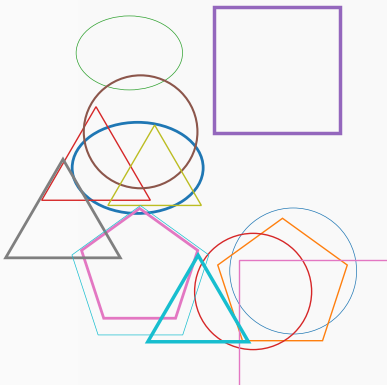[{"shape": "oval", "thickness": 2, "radius": 0.85, "center": [0.355, 0.564]}, {"shape": "circle", "thickness": 0.5, "radius": 0.82, "center": [0.757, 0.296]}, {"shape": "pentagon", "thickness": 1, "radius": 0.88, "center": [0.729, 0.257]}, {"shape": "oval", "thickness": 0.5, "radius": 0.69, "center": [0.334, 0.863]}, {"shape": "triangle", "thickness": 1, "radius": 0.81, "center": [0.248, 0.561]}, {"shape": "circle", "thickness": 1, "radius": 0.75, "center": [0.653, 0.243]}, {"shape": "square", "thickness": 2.5, "radius": 0.81, "center": [0.714, 0.818]}, {"shape": "circle", "thickness": 1.5, "radius": 0.73, "center": [0.363, 0.658]}, {"shape": "square", "thickness": 1, "radius": 0.99, "center": [0.816, 0.127]}, {"shape": "pentagon", "thickness": 2, "radius": 0.79, "center": [0.36, 0.301]}, {"shape": "triangle", "thickness": 2, "radius": 0.85, "center": [0.163, 0.416]}, {"shape": "triangle", "thickness": 1, "radius": 0.7, "center": [0.399, 0.536]}, {"shape": "pentagon", "thickness": 0.5, "radius": 0.93, "center": [0.362, 0.28]}, {"shape": "triangle", "thickness": 2.5, "radius": 0.75, "center": [0.511, 0.187]}]